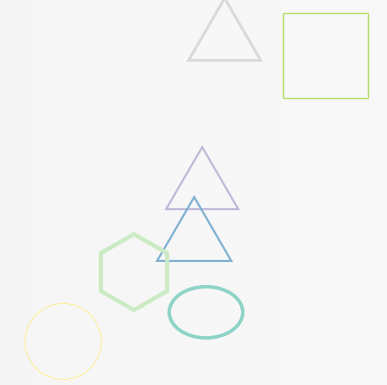[{"shape": "oval", "thickness": 2.5, "radius": 0.47, "center": [0.532, 0.189]}, {"shape": "triangle", "thickness": 1.5, "radius": 0.54, "center": [0.522, 0.511]}, {"shape": "triangle", "thickness": 1.5, "radius": 0.55, "center": [0.501, 0.378]}, {"shape": "square", "thickness": 1, "radius": 0.55, "center": [0.84, 0.856]}, {"shape": "triangle", "thickness": 2, "radius": 0.54, "center": [0.58, 0.897]}, {"shape": "hexagon", "thickness": 3, "radius": 0.49, "center": [0.346, 0.293]}, {"shape": "circle", "thickness": 0.5, "radius": 0.49, "center": [0.163, 0.113]}]